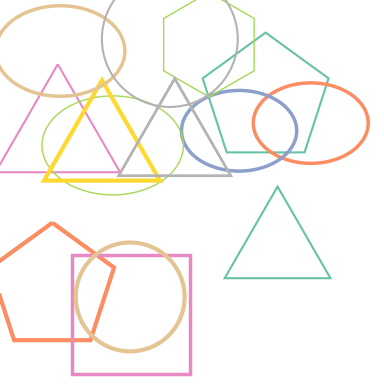[{"shape": "triangle", "thickness": 1.5, "radius": 0.79, "center": [0.721, 0.357]}, {"shape": "pentagon", "thickness": 1.5, "radius": 0.86, "center": [0.69, 0.743]}, {"shape": "pentagon", "thickness": 3, "radius": 0.84, "center": [0.136, 0.253]}, {"shape": "oval", "thickness": 2.5, "radius": 0.75, "center": [0.807, 0.68]}, {"shape": "oval", "thickness": 2.5, "radius": 0.75, "center": [0.621, 0.66]}, {"shape": "square", "thickness": 2.5, "radius": 0.77, "center": [0.34, 0.183]}, {"shape": "triangle", "thickness": 1.5, "radius": 0.93, "center": [0.15, 0.646]}, {"shape": "hexagon", "thickness": 1, "radius": 0.68, "center": [0.543, 0.884]}, {"shape": "oval", "thickness": 1, "radius": 0.92, "center": [0.293, 0.622]}, {"shape": "triangle", "thickness": 3, "radius": 0.87, "center": [0.265, 0.618]}, {"shape": "oval", "thickness": 2.5, "radius": 0.84, "center": [0.156, 0.867]}, {"shape": "circle", "thickness": 3, "radius": 0.71, "center": [0.338, 0.229]}, {"shape": "triangle", "thickness": 2, "radius": 0.84, "center": [0.454, 0.628]}, {"shape": "circle", "thickness": 1.5, "radius": 0.88, "center": [0.441, 0.899]}]